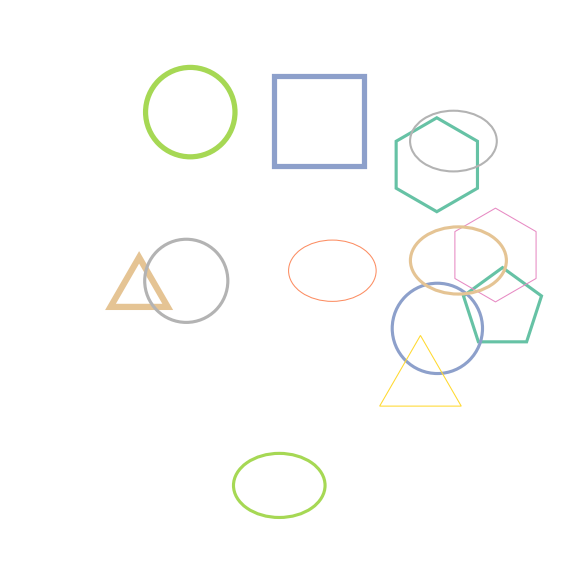[{"shape": "pentagon", "thickness": 1.5, "radius": 0.36, "center": [0.87, 0.465]}, {"shape": "hexagon", "thickness": 1.5, "radius": 0.41, "center": [0.756, 0.714]}, {"shape": "oval", "thickness": 0.5, "radius": 0.38, "center": [0.576, 0.53]}, {"shape": "circle", "thickness": 1.5, "radius": 0.39, "center": [0.757, 0.431]}, {"shape": "square", "thickness": 2.5, "radius": 0.39, "center": [0.552, 0.79]}, {"shape": "hexagon", "thickness": 0.5, "radius": 0.41, "center": [0.858, 0.558]}, {"shape": "circle", "thickness": 2.5, "radius": 0.39, "center": [0.329, 0.805]}, {"shape": "oval", "thickness": 1.5, "radius": 0.4, "center": [0.484, 0.159]}, {"shape": "triangle", "thickness": 0.5, "radius": 0.41, "center": [0.728, 0.337]}, {"shape": "oval", "thickness": 1.5, "radius": 0.42, "center": [0.794, 0.548]}, {"shape": "triangle", "thickness": 3, "radius": 0.29, "center": [0.241, 0.496]}, {"shape": "oval", "thickness": 1, "radius": 0.38, "center": [0.785, 0.755]}, {"shape": "circle", "thickness": 1.5, "radius": 0.36, "center": [0.323, 0.513]}]